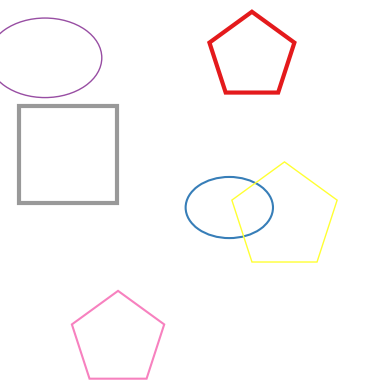[{"shape": "pentagon", "thickness": 3, "radius": 0.58, "center": [0.654, 0.853]}, {"shape": "oval", "thickness": 1.5, "radius": 0.57, "center": [0.596, 0.461]}, {"shape": "oval", "thickness": 1, "radius": 0.74, "center": [0.117, 0.85]}, {"shape": "pentagon", "thickness": 1, "radius": 0.72, "center": [0.739, 0.436]}, {"shape": "pentagon", "thickness": 1.5, "radius": 0.63, "center": [0.307, 0.118]}, {"shape": "square", "thickness": 3, "radius": 0.64, "center": [0.177, 0.599]}]